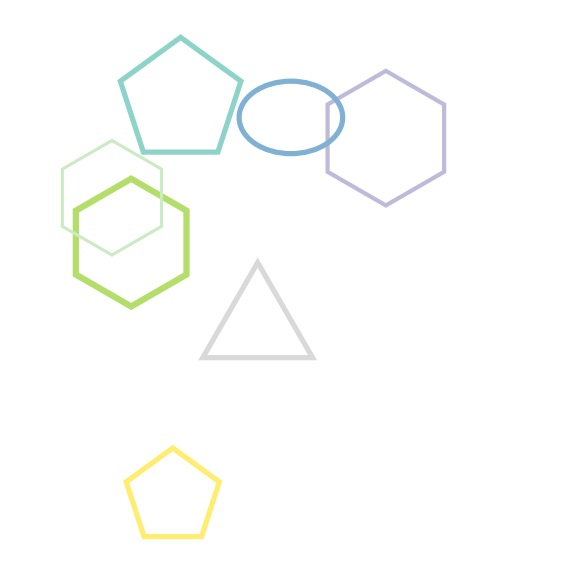[{"shape": "pentagon", "thickness": 2.5, "radius": 0.55, "center": [0.313, 0.825]}, {"shape": "hexagon", "thickness": 2, "radius": 0.58, "center": [0.668, 0.76]}, {"shape": "oval", "thickness": 2.5, "radius": 0.45, "center": [0.504, 0.796]}, {"shape": "hexagon", "thickness": 3, "radius": 0.55, "center": [0.227, 0.579]}, {"shape": "triangle", "thickness": 2.5, "radius": 0.55, "center": [0.446, 0.435]}, {"shape": "hexagon", "thickness": 1.5, "radius": 0.5, "center": [0.194, 0.657]}, {"shape": "pentagon", "thickness": 2.5, "radius": 0.42, "center": [0.299, 0.139]}]